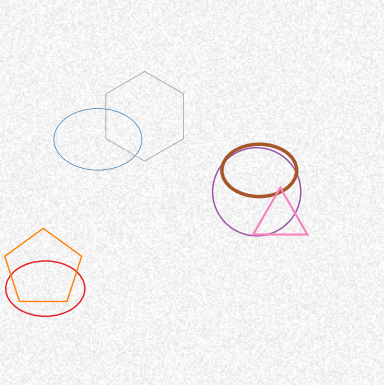[{"shape": "oval", "thickness": 1, "radius": 0.51, "center": [0.118, 0.25]}, {"shape": "oval", "thickness": 0.5, "radius": 0.57, "center": [0.254, 0.638]}, {"shape": "circle", "thickness": 1, "radius": 0.57, "center": [0.667, 0.502]}, {"shape": "pentagon", "thickness": 1, "radius": 0.52, "center": [0.112, 0.302]}, {"shape": "oval", "thickness": 2.5, "radius": 0.49, "center": [0.673, 0.557]}, {"shape": "triangle", "thickness": 1.5, "radius": 0.41, "center": [0.728, 0.431]}, {"shape": "hexagon", "thickness": 0.5, "radius": 0.58, "center": [0.376, 0.698]}]